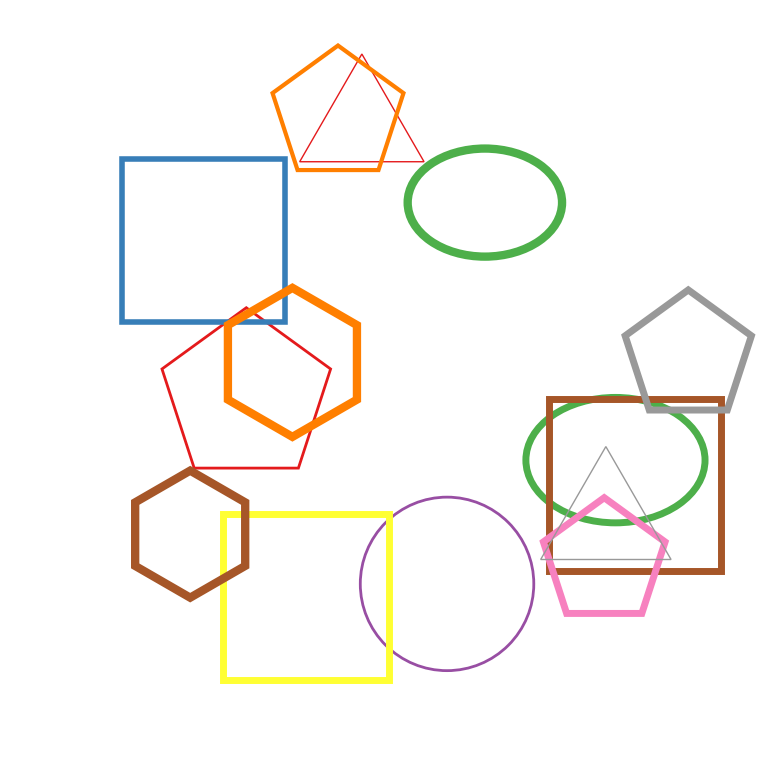[{"shape": "triangle", "thickness": 0.5, "radius": 0.47, "center": [0.47, 0.837]}, {"shape": "pentagon", "thickness": 1, "radius": 0.58, "center": [0.32, 0.485]}, {"shape": "square", "thickness": 2, "radius": 0.53, "center": [0.264, 0.688]}, {"shape": "oval", "thickness": 2.5, "radius": 0.58, "center": [0.799, 0.402]}, {"shape": "oval", "thickness": 3, "radius": 0.5, "center": [0.63, 0.737]}, {"shape": "circle", "thickness": 1, "radius": 0.56, "center": [0.581, 0.242]}, {"shape": "hexagon", "thickness": 3, "radius": 0.48, "center": [0.38, 0.529]}, {"shape": "pentagon", "thickness": 1.5, "radius": 0.45, "center": [0.439, 0.851]}, {"shape": "square", "thickness": 2.5, "radius": 0.54, "center": [0.397, 0.225]}, {"shape": "square", "thickness": 2.5, "radius": 0.56, "center": [0.825, 0.37]}, {"shape": "hexagon", "thickness": 3, "radius": 0.41, "center": [0.247, 0.306]}, {"shape": "pentagon", "thickness": 2.5, "radius": 0.42, "center": [0.785, 0.271]}, {"shape": "triangle", "thickness": 0.5, "radius": 0.49, "center": [0.787, 0.322]}, {"shape": "pentagon", "thickness": 2.5, "radius": 0.43, "center": [0.894, 0.537]}]